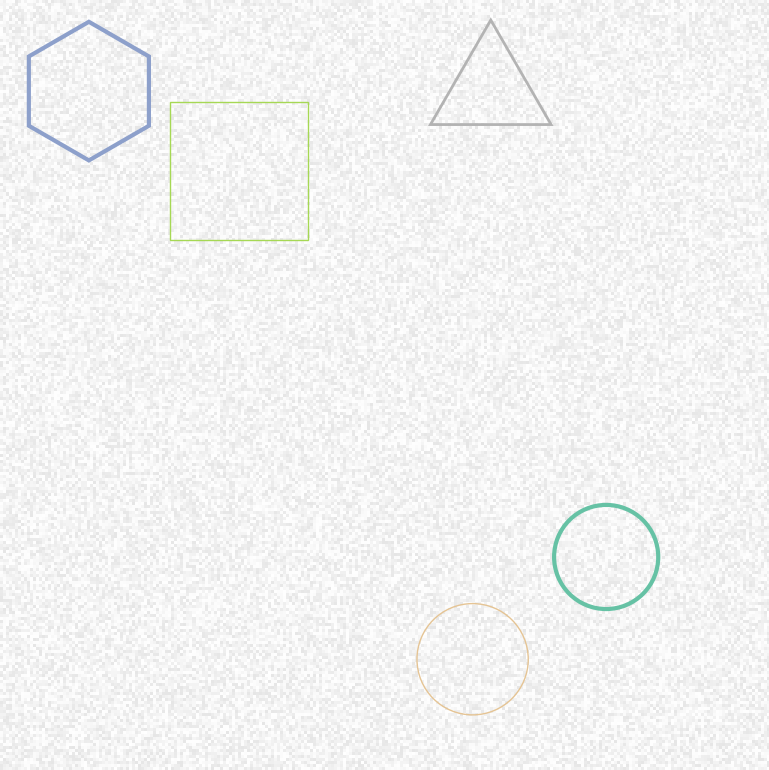[{"shape": "circle", "thickness": 1.5, "radius": 0.34, "center": [0.787, 0.277]}, {"shape": "hexagon", "thickness": 1.5, "radius": 0.45, "center": [0.115, 0.882]}, {"shape": "square", "thickness": 0.5, "radius": 0.45, "center": [0.31, 0.778]}, {"shape": "circle", "thickness": 0.5, "radius": 0.36, "center": [0.614, 0.144]}, {"shape": "triangle", "thickness": 1, "radius": 0.45, "center": [0.637, 0.883]}]